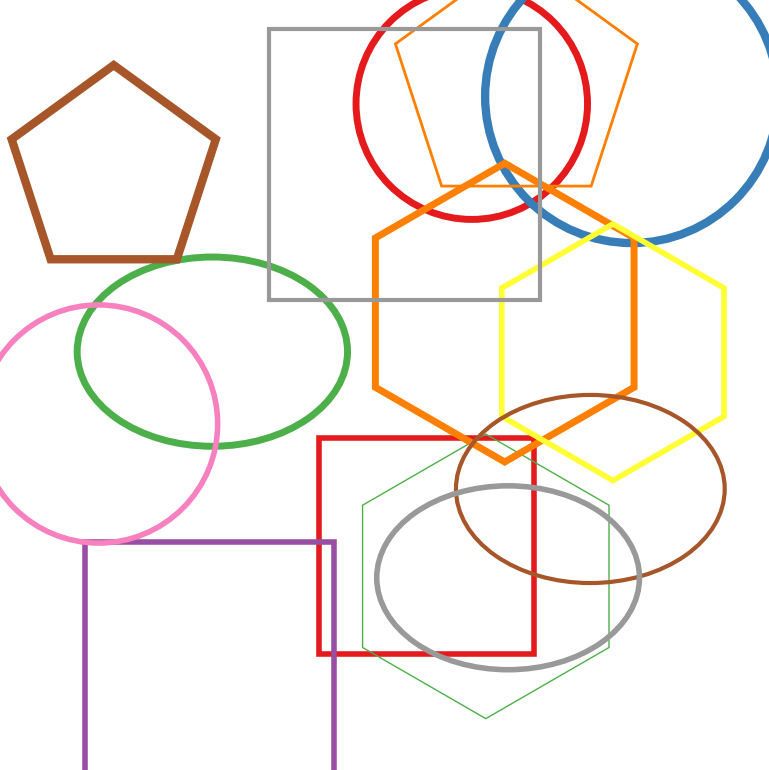[{"shape": "square", "thickness": 2, "radius": 0.7, "center": [0.554, 0.291]}, {"shape": "circle", "thickness": 2.5, "radius": 0.75, "center": [0.613, 0.865]}, {"shape": "circle", "thickness": 3, "radius": 0.95, "center": [0.82, 0.875]}, {"shape": "oval", "thickness": 2.5, "radius": 0.88, "center": [0.276, 0.543]}, {"shape": "hexagon", "thickness": 0.5, "radius": 0.92, "center": [0.631, 0.251]}, {"shape": "square", "thickness": 2, "radius": 0.81, "center": [0.272, 0.135]}, {"shape": "hexagon", "thickness": 2.5, "radius": 0.97, "center": [0.655, 0.594]}, {"shape": "pentagon", "thickness": 1, "radius": 0.83, "center": [0.671, 0.892]}, {"shape": "hexagon", "thickness": 2, "radius": 0.83, "center": [0.796, 0.543]}, {"shape": "pentagon", "thickness": 3, "radius": 0.7, "center": [0.148, 0.776]}, {"shape": "oval", "thickness": 1.5, "radius": 0.87, "center": [0.767, 0.365]}, {"shape": "circle", "thickness": 2, "radius": 0.77, "center": [0.128, 0.449]}, {"shape": "oval", "thickness": 2, "radius": 0.85, "center": [0.66, 0.25]}, {"shape": "square", "thickness": 1.5, "radius": 0.88, "center": [0.525, 0.786]}]